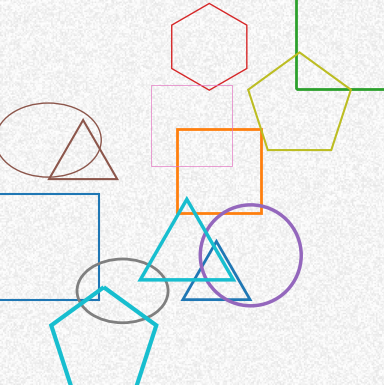[{"shape": "triangle", "thickness": 2, "radius": 0.5, "center": [0.562, 0.272]}, {"shape": "square", "thickness": 1.5, "radius": 0.69, "center": [0.12, 0.359]}, {"shape": "square", "thickness": 2, "radius": 0.55, "center": [0.568, 0.557]}, {"shape": "square", "thickness": 2, "radius": 0.6, "center": [0.891, 0.889]}, {"shape": "hexagon", "thickness": 1, "radius": 0.56, "center": [0.544, 0.878]}, {"shape": "circle", "thickness": 2.5, "radius": 0.66, "center": [0.651, 0.337]}, {"shape": "triangle", "thickness": 1.5, "radius": 0.51, "center": [0.216, 0.586]}, {"shape": "oval", "thickness": 1, "radius": 0.69, "center": [0.126, 0.636]}, {"shape": "square", "thickness": 0.5, "radius": 0.53, "center": [0.498, 0.675]}, {"shape": "oval", "thickness": 2, "radius": 0.59, "center": [0.318, 0.244]}, {"shape": "pentagon", "thickness": 1.5, "radius": 0.7, "center": [0.778, 0.724]}, {"shape": "pentagon", "thickness": 3, "radius": 0.72, "center": [0.27, 0.111]}, {"shape": "triangle", "thickness": 2.5, "radius": 0.7, "center": [0.485, 0.343]}]